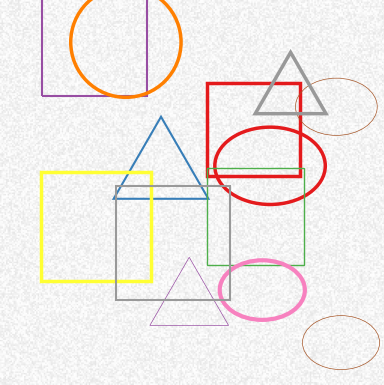[{"shape": "oval", "thickness": 2.5, "radius": 0.72, "center": [0.701, 0.569]}, {"shape": "square", "thickness": 2.5, "radius": 0.6, "center": [0.66, 0.664]}, {"shape": "triangle", "thickness": 1.5, "radius": 0.71, "center": [0.418, 0.555]}, {"shape": "square", "thickness": 1, "radius": 0.63, "center": [0.664, 0.437]}, {"shape": "square", "thickness": 1.5, "radius": 0.68, "center": [0.245, 0.887]}, {"shape": "triangle", "thickness": 0.5, "radius": 0.59, "center": [0.491, 0.214]}, {"shape": "circle", "thickness": 2.5, "radius": 0.72, "center": [0.327, 0.89]}, {"shape": "square", "thickness": 2.5, "radius": 0.71, "center": [0.25, 0.412]}, {"shape": "oval", "thickness": 0.5, "radius": 0.5, "center": [0.886, 0.11]}, {"shape": "oval", "thickness": 0.5, "radius": 0.53, "center": [0.874, 0.723]}, {"shape": "oval", "thickness": 3, "radius": 0.55, "center": [0.681, 0.247]}, {"shape": "square", "thickness": 1.5, "radius": 0.74, "center": [0.449, 0.368]}, {"shape": "triangle", "thickness": 2.5, "radius": 0.53, "center": [0.755, 0.758]}]